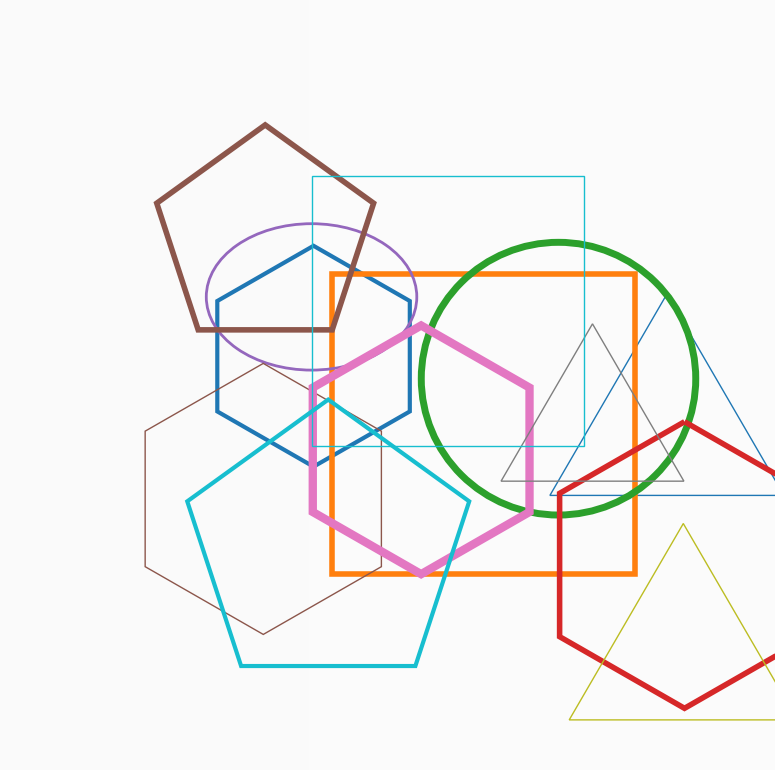[{"shape": "triangle", "thickness": 0.5, "radius": 0.87, "center": [0.861, 0.444]}, {"shape": "hexagon", "thickness": 1.5, "radius": 0.72, "center": [0.405, 0.537]}, {"shape": "square", "thickness": 2, "radius": 0.98, "center": [0.624, 0.449]}, {"shape": "circle", "thickness": 2.5, "radius": 0.89, "center": [0.721, 0.508]}, {"shape": "hexagon", "thickness": 2, "radius": 0.93, "center": [0.883, 0.266]}, {"shape": "oval", "thickness": 1, "radius": 0.68, "center": [0.402, 0.614]}, {"shape": "hexagon", "thickness": 0.5, "radius": 0.88, "center": [0.34, 0.352]}, {"shape": "pentagon", "thickness": 2, "radius": 0.74, "center": [0.342, 0.691]}, {"shape": "hexagon", "thickness": 3, "radius": 0.81, "center": [0.543, 0.416]}, {"shape": "triangle", "thickness": 0.5, "radius": 0.68, "center": [0.764, 0.443]}, {"shape": "triangle", "thickness": 0.5, "radius": 0.85, "center": [0.882, 0.15]}, {"shape": "pentagon", "thickness": 1.5, "radius": 0.96, "center": [0.424, 0.29]}, {"shape": "square", "thickness": 0.5, "radius": 0.88, "center": [0.578, 0.597]}]